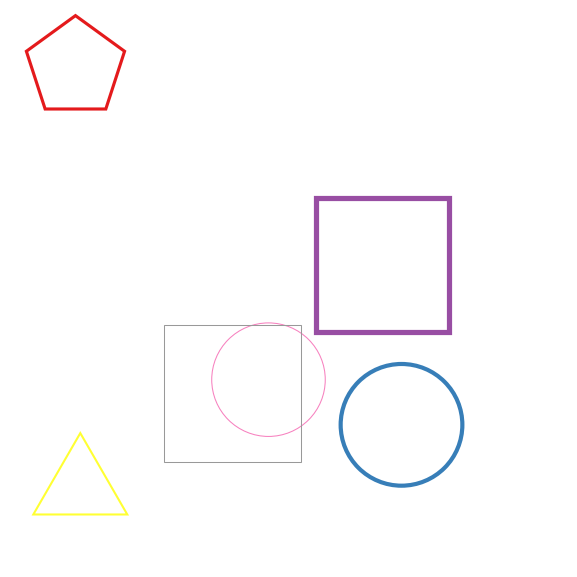[{"shape": "pentagon", "thickness": 1.5, "radius": 0.45, "center": [0.131, 0.883]}, {"shape": "circle", "thickness": 2, "radius": 0.53, "center": [0.695, 0.263]}, {"shape": "square", "thickness": 2.5, "radius": 0.58, "center": [0.662, 0.54]}, {"shape": "triangle", "thickness": 1, "radius": 0.47, "center": [0.139, 0.155]}, {"shape": "circle", "thickness": 0.5, "radius": 0.49, "center": [0.465, 0.342]}, {"shape": "square", "thickness": 0.5, "radius": 0.59, "center": [0.403, 0.318]}]